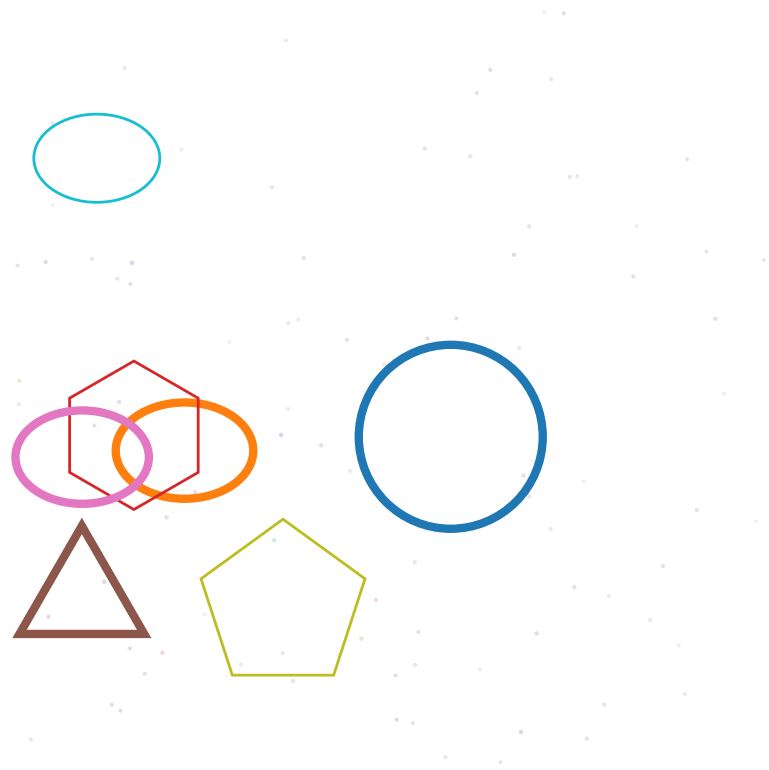[{"shape": "circle", "thickness": 3, "radius": 0.6, "center": [0.585, 0.433]}, {"shape": "oval", "thickness": 3, "radius": 0.45, "center": [0.24, 0.415]}, {"shape": "hexagon", "thickness": 1, "radius": 0.48, "center": [0.174, 0.435]}, {"shape": "triangle", "thickness": 3, "radius": 0.47, "center": [0.106, 0.223]}, {"shape": "oval", "thickness": 3, "radius": 0.43, "center": [0.107, 0.406]}, {"shape": "pentagon", "thickness": 1, "radius": 0.56, "center": [0.368, 0.214]}, {"shape": "oval", "thickness": 1, "radius": 0.41, "center": [0.126, 0.795]}]